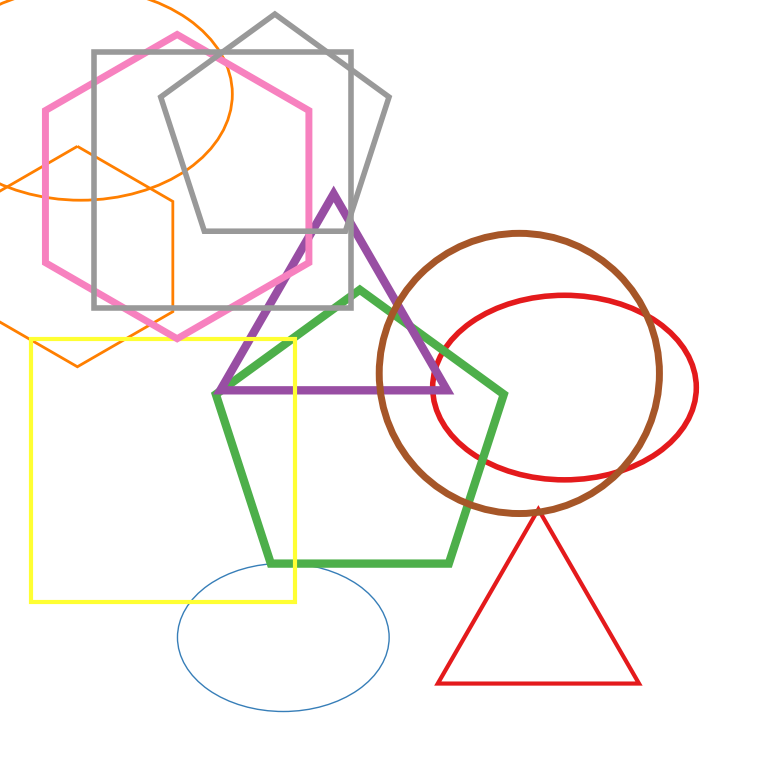[{"shape": "oval", "thickness": 2, "radius": 0.86, "center": [0.733, 0.497]}, {"shape": "triangle", "thickness": 1.5, "radius": 0.75, "center": [0.699, 0.188]}, {"shape": "oval", "thickness": 0.5, "radius": 0.69, "center": [0.368, 0.172]}, {"shape": "pentagon", "thickness": 3, "radius": 0.98, "center": [0.467, 0.427]}, {"shape": "triangle", "thickness": 3, "radius": 0.85, "center": [0.433, 0.578]}, {"shape": "hexagon", "thickness": 1, "radius": 0.72, "center": [0.1, 0.667]}, {"shape": "oval", "thickness": 1, "radius": 0.98, "center": [0.105, 0.878]}, {"shape": "square", "thickness": 1.5, "radius": 0.86, "center": [0.212, 0.389]}, {"shape": "circle", "thickness": 2.5, "radius": 0.91, "center": [0.674, 0.515]}, {"shape": "hexagon", "thickness": 2.5, "radius": 0.99, "center": [0.23, 0.758]}, {"shape": "square", "thickness": 2, "radius": 0.83, "center": [0.289, 0.766]}, {"shape": "pentagon", "thickness": 2, "radius": 0.78, "center": [0.357, 0.826]}]